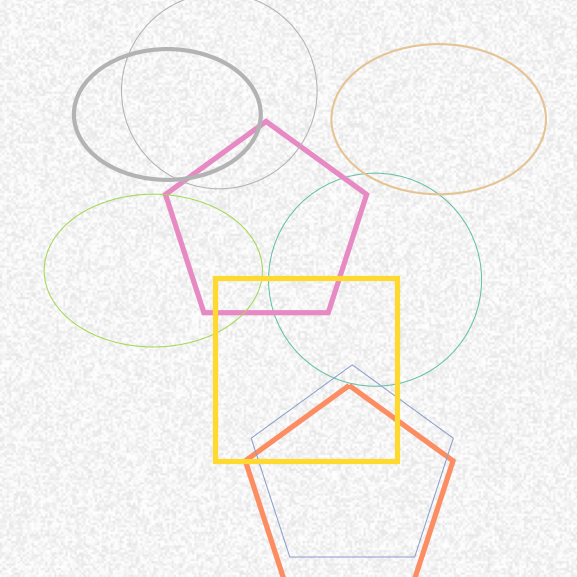[{"shape": "circle", "thickness": 0.5, "radius": 0.92, "center": [0.649, 0.515]}, {"shape": "pentagon", "thickness": 2.5, "radius": 0.95, "center": [0.605, 0.143]}, {"shape": "pentagon", "thickness": 0.5, "radius": 0.92, "center": [0.61, 0.183]}, {"shape": "pentagon", "thickness": 2.5, "radius": 0.92, "center": [0.461, 0.606]}, {"shape": "oval", "thickness": 0.5, "radius": 0.94, "center": [0.265, 0.531]}, {"shape": "square", "thickness": 2.5, "radius": 0.79, "center": [0.53, 0.359]}, {"shape": "oval", "thickness": 1, "radius": 0.93, "center": [0.76, 0.793]}, {"shape": "oval", "thickness": 2, "radius": 0.81, "center": [0.29, 0.801]}, {"shape": "circle", "thickness": 0.5, "radius": 0.85, "center": [0.38, 0.842]}]